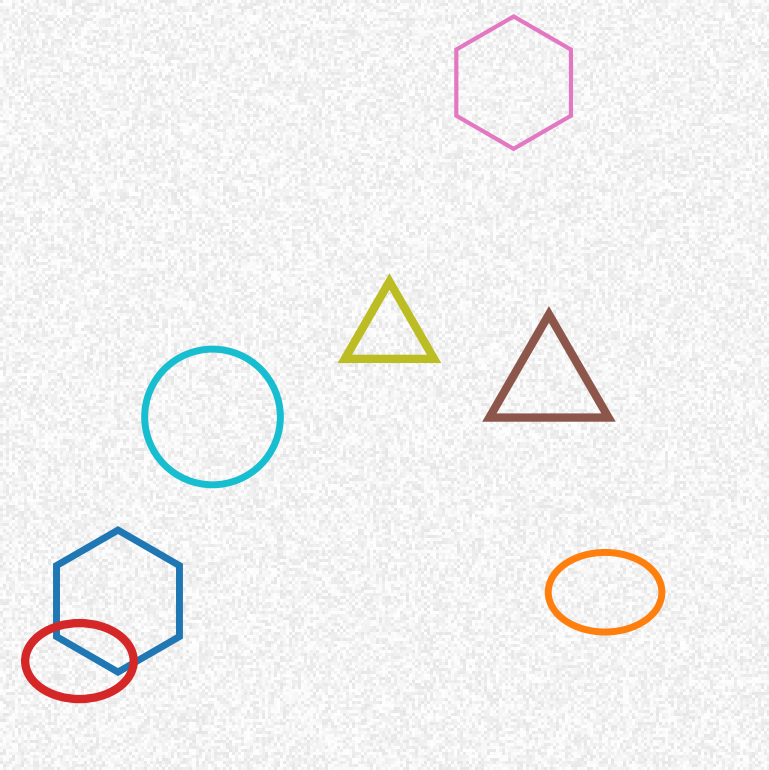[{"shape": "hexagon", "thickness": 2.5, "radius": 0.46, "center": [0.153, 0.219]}, {"shape": "oval", "thickness": 2.5, "radius": 0.37, "center": [0.786, 0.231]}, {"shape": "oval", "thickness": 3, "radius": 0.35, "center": [0.103, 0.141]}, {"shape": "triangle", "thickness": 3, "radius": 0.45, "center": [0.713, 0.502]}, {"shape": "hexagon", "thickness": 1.5, "radius": 0.43, "center": [0.667, 0.893]}, {"shape": "triangle", "thickness": 3, "radius": 0.33, "center": [0.506, 0.567]}, {"shape": "circle", "thickness": 2.5, "radius": 0.44, "center": [0.276, 0.458]}]